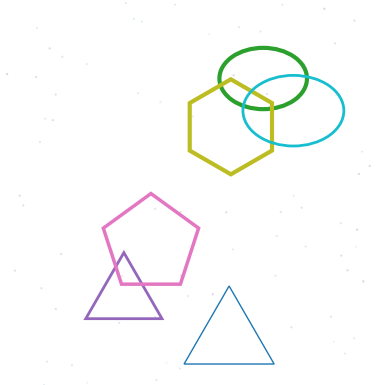[{"shape": "triangle", "thickness": 1, "radius": 0.68, "center": [0.595, 0.122]}, {"shape": "oval", "thickness": 3, "radius": 0.57, "center": [0.684, 0.796]}, {"shape": "triangle", "thickness": 2, "radius": 0.57, "center": [0.322, 0.229]}, {"shape": "pentagon", "thickness": 2.5, "radius": 0.65, "center": [0.392, 0.367]}, {"shape": "hexagon", "thickness": 3, "radius": 0.62, "center": [0.6, 0.671]}, {"shape": "oval", "thickness": 2, "radius": 0.66, "center": [0.762, 0.712]}]